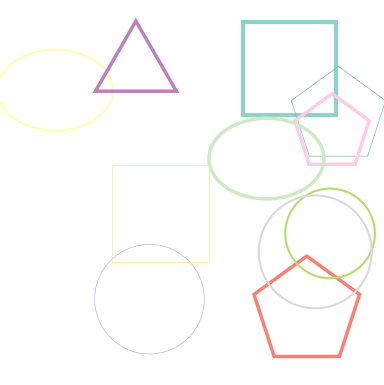[{"shape": "square", "thickness": 3, "radius": 0.6, "center": [0.752, 0.822]}, {"shape": "oval", "thickness": 1.5, "radius": 0.75, "center": [0.143, 0.766]}, {"shape": "circle", "thickness": 0.5, "radius": 0.71, "center": [0.388, 0.223]}, {"shape": "pentagon", "thickness": 2.5, "radius": 0.72, "center": [0.797, 0.191]}, {"shape": "pentagon", "thickness": 0.5, "radius": 0.64, "center": [0.879, 0.699]}, {"shape": "circle", "thickness": 1.5, "radius": 0.58, "center": [0.857, 0.394]}, {"shape": "pentagon", "thickness": 2.5, "radius": 0.51, "center": [0.863, 0.655]}, {"shape": "circle", "thickness": 1.5, "radius": 0.73, "center": [0.819, 0.346]}, {"shape": "triangle", "thickness": 2.5, "radius": 0.61, "center": [0.353, 0.824]}, {"shape": "oval", "thickness": 2.5, "radius": 0.75, "center": [0.692, 0.588]}, {"shape": "square", "thickness": 0.5, "radius": 0.63, "center": [0.417, 0.447]}]